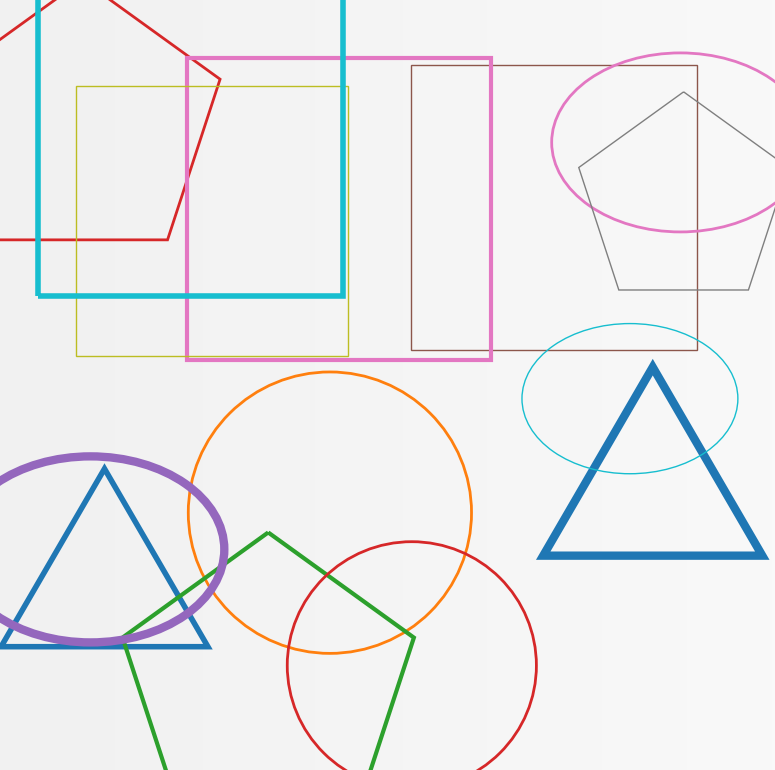[{"shape": "triangle", "thickness": 2, "radius": 0.77, "center": [0.135, 0.237]}, {"shape": "triangle", "thickness": 3, "radius": 0.82, "center": [0.842, 0.36]}, {"shape": "circle", "thickness": 1, "radius": 0.91, "center": [0.426, 0.334]}, {"shape": "pentagon", "thickness": 1.5, "radius": 0.99, "center": [0.346, 0.111]}, {"shape": "circle", "thickness": 1, "radius": 0.8, "center": [0.531, 0.136]}, {"shape": "pentagon", "thickness": 1, "radius": 0.93, "center": [0.106, 0.839]}, {"shape": "oval", "thickness": 3, "radius": 0.86, "center": [0.117, 0.287]}, {"shape": "square", "thickness": 0.5, "radius": 0.92, "center": [0.715, 0.73]}, {"shape": "oval", "thickness": 1, "radius": 0.83, "center": [0.878, 0.815]}, {"shape": "square", "thickness": 1.5, "radius": 0.98, "center": [0.438, 0.729]}, {"shape": "pentagon", "thickness": 0.5, "radius": 0.71, "center": [0.882, 0.738]}, {"shape": "square", "thickness": 0.5, "radius": 0.88, "center": [0.273, 0.713]}, {"shape": "square", "thickness": 2, "radius": 0.98, "center": [0.246, 0.812]}, {"shape": "oval", "thickness": 0.5, "radius": 0.7, "center": [0.813, 0.482]}]